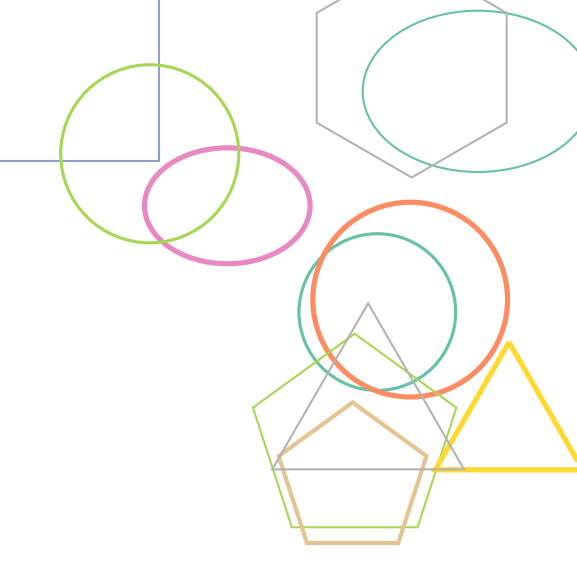[{"shape": "circle", "thickness": 1.5, "radius": 0.68, "center": [0.653, 0.459]}, {"shape": "oval", "thickness": 1, "radius": 1.0, "center": [0.828, 0.841]}, {"shape": "circle", "thickness": 2.5, "radius": 0.84, "center": [0.71, 0.48]}, {"shape": "square", "thickness": 1, "radius": 0.82, "center": [0.113, 0.884]}, {"shape": "oval", "thickness": 2.5, "radius": 0.72, "center": [0.394, 0.643]}, {"shape": "circle", "thickness": 1.5, "radius": 0.77, "center": [0.259, 0.733]}, {"shape": "pentagon", "thickness": 1, "radius": 0.93, "center": [0.614, 0.236]}, {"shape": "triangle", "thickness": 2.5, "radius": 0.74, "center": [0.881, 0.259]}, {"shape": "pentagon", "thickness": 2, "radius": 0.67, "center": [0.611, 0.168]}, {"shape": "hexagon", "thickness": 1, "radius": 0.95, "center": [0.713, 0.882]}, {"shape": "triangle", "thickness": 1, "radius": 0.96, "center": [0.637, 0.282]}]